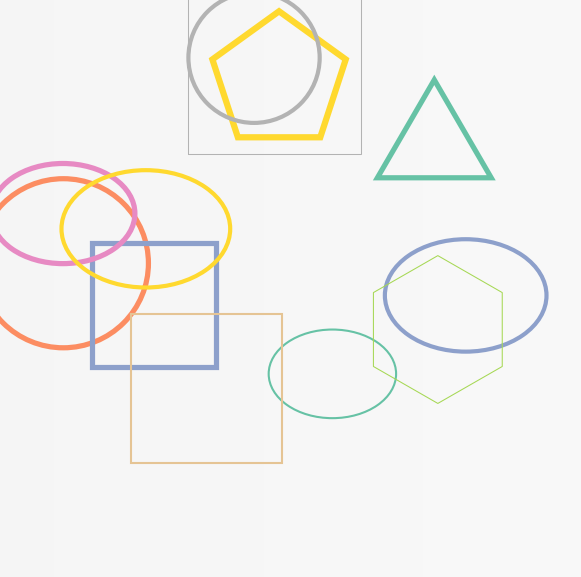[{"shape": "oval", "thickness": 1, "radius": 0.55, "center": [0.572, 0.352]}, {"shape": "triangle", "thickness": 2.5, "radius": 0.57, "center": [0.747, 0.748]}, {"shape": "circle", "thickness": 2.5, "radius": 0.73, "center": [0.109, 0.543]}, {"shape": "oval", "thickness": 2, "radius": 0.7, "center": [0.801, 0.488]}, {"shape": "square", "thickness": 2.5, "radius": 0.53, "center": [0.265, 0.471]}, {"shape": "oval", "thickness": 2.5, "radius": 0.62, "center": [0.108, 0.629]}, {"shape": "hexagon", "thickness": 0.5, "radius": 0.64, "center": [0.753, 0.429]}, {"shape": "oval", "thickness": 2, "radius": 0.73, "center": [0.251, 0.603]}, {"shape": "pentagon", "thickness": 3, "radius": 0.6, "center": [0.48, 0.859]}, {"shape": "square", "thickness": 1, "radius": 0.65, "center": [0.355, 0.326]}, {"shape": "circle", "thickness": 2, "radius": 0.56, "center": [0.437, 0.899]}, {"shape": "square", "thickness": 0.5, "radius": 0.74, "center": [0.472, 0.882]}]